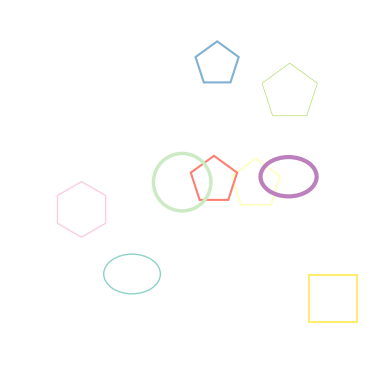[{"shape": "oval", "thickness": 1, "radius": 0.37, "center": [0.343, 0.288]}, {"shape": "pentagon", "thickness": 1, "radius": 0.33, "center": [0.665, 0.522]}, {"shape": "pentagon", "thickness": 1.5, "radius": 0.32, "center": [0.556, 0.532]}, {"shape": "pentagon", "thickness": 1.5, "radius": 0.29, "center": [0.564, 0.834]}, {"shape": "pentagon", "thickness": 0.5, "radius": 0.38, "center": [0.752, 0.76]}, {"shape": "hexagon", "thickness": 1, "radius": 0.36, "center": [0.212, 0.456]}, {"shape": "oval", "thickness": 3, "radius": 0.36, "center": [0.75, 0.541]}, {"shape": "circle", "thickness": 2.5, "radius": 0.37, "center": [0.473, 0.527]}, {"shape": "square", "thickness": 1.5, "radius": 0.31, "center": [0.864, 0.224]}]